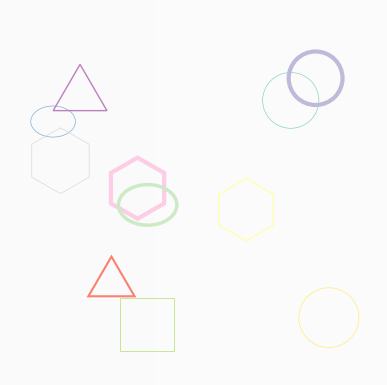[{"shape": "circle", "thickness": 0.5, "radius": 0.36, "center": [0.75, 0.739]}, {"shape": "hexagon", "thickness": 1, "radius": 0.4, "center": [0.635, 0.455]}, {"shape": "circle", "thickness": 3, "radius": 0.35, "center": [0.815, 0.797]}, {"shape": "triangle", "thickness": 1.5, "radius": 0.34, "center": [0.288, 0.265]}, {"shape": "oval", "thickness": 0.5, "radius": 0.29, "center": [0.137, 0.684]}, {"shape": "square", "thickness": 0.5, "radius": 0.35, "center": [0.379, 0.158]}, {"shape": "hexagon", "thickness": 3, "radius": 0.4, "center": [0.355, 0.511]}, {"shape": "hexagon", "thickness": 0.5, "radius": 0.43, "center": [0.156, 0.583]}, {"shape": "triangle", "thickness": 1, "radius": 0.4, "center": [0.207, 0.753]}, {"shape": "oval", "thickness": 2.5, "radius": 0.38, "center": [0.381, 0.468]}, {"shape": "circle", "thickness": 0.5, "radius": 0.39, "center": [0.849, 0.175]}]